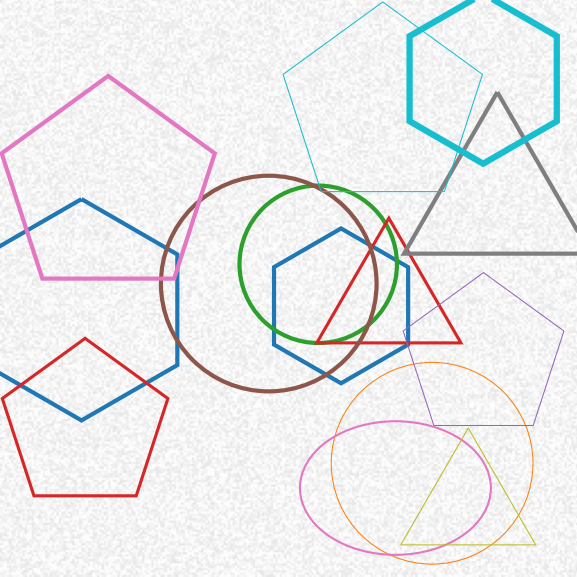[{"shape": "hexagon", "thickness": 2, "radius": 0.67, "center": [0.591, 0.47]}, {"shape": "hexagon", "thickness": 2, "radius": 0.96, "center": [0.141, 0.463]}, {"shape": "circle", "thickness": 0.5, "radius": 0.87, "center": [0.748, 0.197]}, {"shape": "circle", "thickness": 2, "radius": 0.68, "center": [0.551, 0.541]}, {"shape": "triangle", "thickness": 1.5, "radius": 0.72, "center": [0.673, 0.477]}, {"shape": "pentagon", "thickness": 1.5, "radius": 0.75, "center": [0.147, 0.262]}, {"shape": "pentagon", "thickness": 0.5, "radius": 0.73, "center": [0.837, 0.381]}, {"shape": "circle", "thickness": 2, "radius": 0.93, "center": [0.465, 0.508]}, {"shape": "pentagon", "thickness": 2, "radius": 0.97, "center": [0.187, 0.674]}, {"shape": "oval", "thickness": 1, "radius": 0.83, "center": [0.685, 0.154]}, {"shape": "triangle", "thickness": 2, "radius": 0.93, "center": [0.861, 0.653]}, {"shape": "triangle", "thickness": 0.5, "radius": 0.67, "center": [0.811, 0.123]}, {"shape": "hexagon", "thickness": 3, "radius": 0.74, "center": [0.837, 0.863]}, {"shape": "pentagon", "thickness": 0.5, "radius": 0.91, "center": [0.663, 0.814]}]